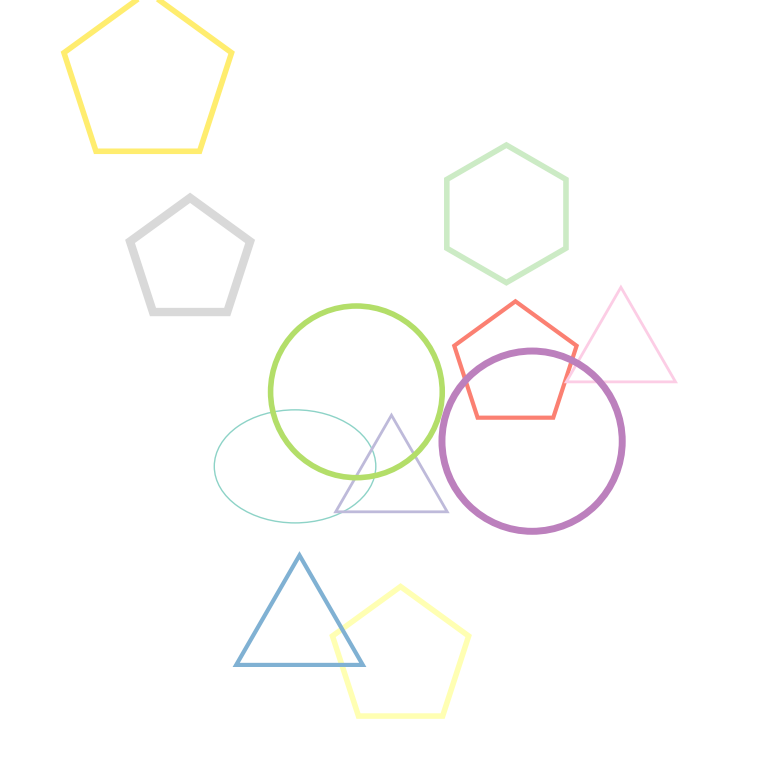[{"shape": "oval", "thickness": 0.5, "radius": 0.52, "center": [0.383, 0.394]}, {"shape": "pentagon", "thickness": 2, "radius": 0.46, "center": [0.52, 0.145]}, {"shape": "triangle", "thickness": 1, "radius": 0.42, "center": [0.508, 0.377]}, {"shape": "pentagon", "thickness": 1.5, "radius": 0.42, "center": [0.669, 0.525]}, {"shape": "triangle", "thickness": 1.5, "radius": 0.47, "center": [0.389, 0.184]}, {"shape": "circle", "thickness": 2, "radius": 0.56, "center": [0.463, 0.491]}, {"shape": "triangle", "thickness": 1, "radius": 0.41, "center": [0.806, 0.545]}, {"shape": "pentagon", "thickness": 3, "radius": 0.41, "center": [0.247, 0.661]}, {"shape": "circle", "thickness": 2.5, "radius": 0.59, "center": [0.691, 0.427]}, {"shape": "hexagon", "thickness": 2, "radius": 0.45, "center": [0.658, 0.722]}, {"shape": "pentagon", "thickness": 2, "radius": 0.57, "center": [0.192, 0.896]}]